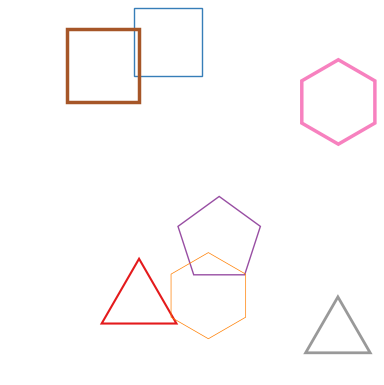[{"shape": "triangle", "thickness": 1.5, "radius": 0.56, "center": [0.361, 0.216]}, {"shape": "square", "thickness": 1, "radius": 0.44, "center": [0.437, 0.891]}, {"shape": "pentagon", "thickness": 1, "radius": 0.56, "center": [0.569, 0.377]}, {"shape": "hexagon", "thickness": 0.5, "radius": 0.56, "center": [0.541, 0.232]}, {"shape": "square", "thickness": 2.5, "radius": 0.47, "center": [0.267, 0.83]}, {"shape": "hexagon", "thickness": 2.5, "radius": 0.55, "center": [0.879, 0.735]}, {"shape": "triangle", "thickness": 2, "radius": 0.48, "center": [0.878, 0.132]}]